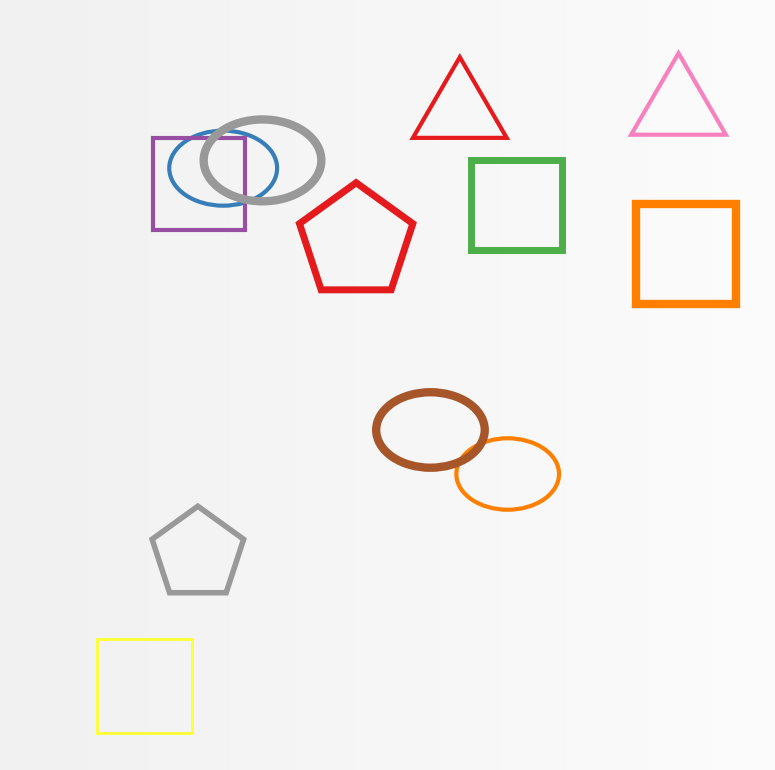[{"shape": "triangle", "thickness": 1.5, "radius": 0.35, "center": [0.593, 0.856]}, {"shape": "pentagon", "thickness": 2.5, "radius": 0.38, "center": [0.46, 0.686]}, {"shape": "oval", "thickness": 1.5, "radius": 0.35, "center": [0.288, 0.782]}, {"shape": "square", "thickness": 2.5, "radius": 0.29, "center": [0.667, 0.734]}, {"shape": "square", "thickness": 1.5, "radius": 0.3, "center": [0.257, 0.761]}, {"shape": "square", "thickness": 3, "radius": 0.32, "center": [0.885, 0.67]}, {"shape": "oval", "thickness": 1.5, "radius": 0.33, "center": [0.655, 0.384]}, {"shape": "square", "thickness": 1, "radius": 0.31, "center": [0.186, 0.109]}, {"shape": "oval", "thickness": 3, "radius": 0.35, "center": [0.555, 0.442]}, {"shape": "triangle", "thickness": 1.5, "radius": 0.35, "center": [0.876, 0.86]}, {"shape": "pentagon", "thickness": 2, "radius": 0.31, "center": [0.255, 0.28]}, {"shape": "oval", "thickness": 3, "radius": 0.38, "center": [0.339, 0.792]}]